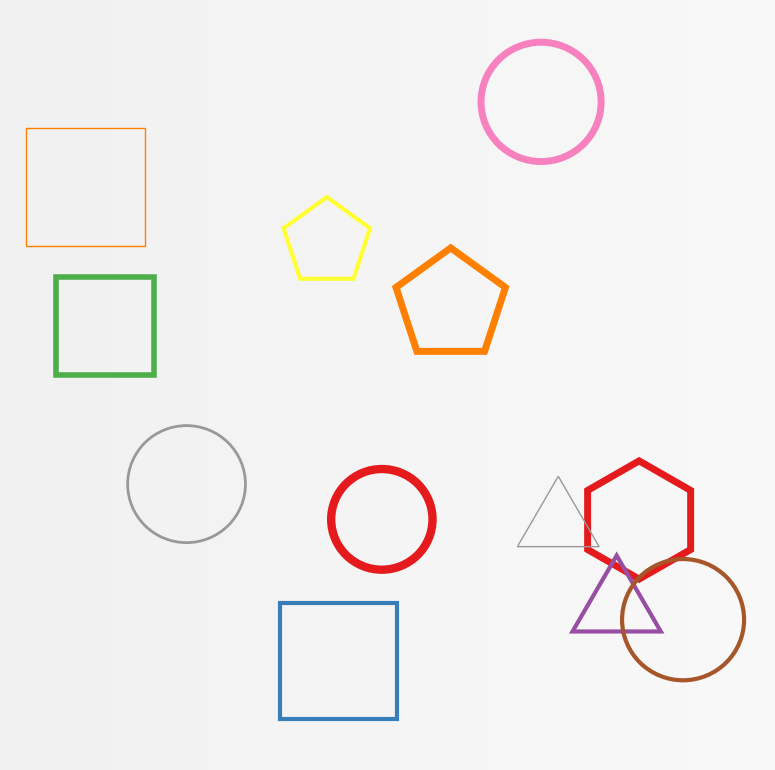[{"shape": "circle", "thickness": 3, "radius": 0.33, "center": [0.493, 0.326]}, {"shape": "hexagon", "thickness": 2.5, "radius": 0.38, "center": [0.825, 0.325]}, {"shape": "square", "thickness": 1.5, "radius": 0.38, "center": [0.437, 0.141]}, {"shape": "square", "thickness": 2, "radius": 0.32, "center": [0.135, 0.576]}, {"shape": "triangle", "thickness": 1.5, "radius": 0.33, "center": [0.796, 0.213]}, {"shape": "square", "thickness": 0.5, "radius": 0.38, "center": [0.111, 0.757]}, {"shape": "pentagon", "thickness": 2.5, "radius": 0.37, "center": [0.582, 0.604]}, {"shape": "pentagon", "thickness": 1.5, "radius": 0.29, "center": [0.422, 0.685]}, {"shape": "circle", "thickness": 1.5, "radius": 0.39, "center": [0.881, 0.195]}, {"shape": "circle", "thickness": 2.5, "radius": 0.39, "center": [0.698, 0.868]}, {"shape": "circle", "thickness": 1, "radius": 0.38, "center": [0.241, 0.371]}, {"shape": "triangle", "thickness": 0.5, "radius": 0.3, "center": [0.72, 0.321]}]